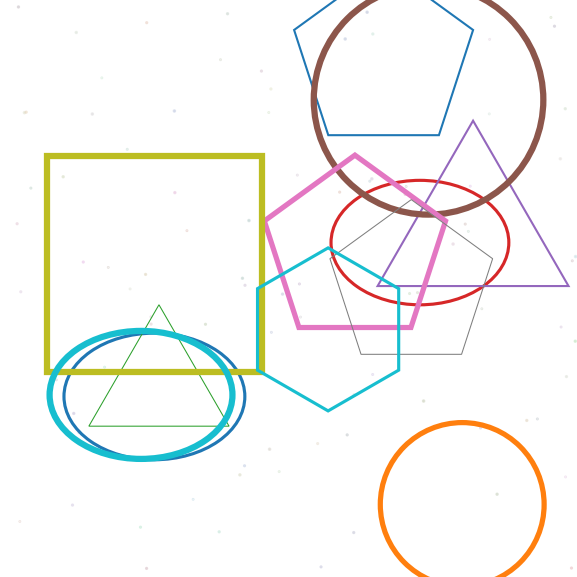[{"shape": "oval", "thickness": 1.5, "radius": 0.78, "center": [0.267, 0.313]}, {"shape": "pentagon", "thickness": 1, "radius": 0.81, "center": [0.664, 0.897]}, {"shape": "circle", "thickness": 2.5, "radius": 0.71, "center": [0.8, 0.126]}, {"shape": "triangle", "thickness": 0.5, "radius": 0.7, "center": [0.275, 0.331]}, {"shape": "oval", "thickness": 1.5, "radius": 0.77, "center": [0.727, 0.579]}, {"shape": "triangle", "thickness": 1, "radius": 0.95, "center": [0.819, 0.599]}, {"shape": "circle", "thickness": 3, "radius": 0.99, "center": [0.742, 0.826]}, {"shape": "pentagon", "thickness": 2.5, "radius": 0.82, "center": [0.615, 0.566]}, {"shape": "pentagon", "thickness": 0.5, "radius": 0.74, "center": [0.712, 0.505]}, {"shape": "square", "thickness": 3, "radius": 0.93, "center": [0.268, 0.542]}, {"shape": "hexagon", "thickness": 1.5, "radius": 0.71, "center": [0.568, 0.429]}, {"shape": "oval", "thickness": 3, "radius": 0.79, "center": [0.244, 0.315]}]